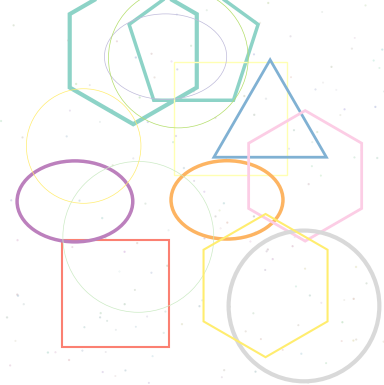[{"shape": "hexagon", "thickness": 3, "radius": 0.95, "center": [0.346, 0.868]}, {"shape": "pentagon", "thickness": 2.5, "radius": 0.88, "center": [0.503, 0.882]}, {"shape": "square", "thickness": 1, "radius": 0.74, "center": [0.598, 0.692]}, {"shape": "oval", "thickness": 0.5, "radius": 0.79, "center": [0.43, 0.853]}, {"shape": "square", "thickness": 1.5, "radius": 0.7, "center": [0.299, 0.238]}, {"shape": "triangle", "thickness": 2, "radius": 0.84, "center": [0.702, 0.676]}, {"shape": "oval", "thickness": 2.5, "radius": 0.73, "center": [0.59, 0.481]}, {"shape": "circle", "thickness": 0.5, "radius": 0.91, "center": [0.463, 0.849]}, {"shape": "hexagon", "thickness": 2, "radius": 0.85, "center": [0.793, 0.543]}, {"shape": "circle", "thickness": 3, "radius": 0.98, "center": [0.79, 0.205]}, {"shape": "oval", "thickness": 2.5, "radius": 0.75, "center": [0.195, 0.477]}, {"shape": "circle", "thickness": 0.5, "radius": 0.98, "center": [0.359, 0.385]}, {"shape": "circle", "thickness": 0.5, "radius": 0.74, "center": [0.217, 0.621]}, {"shape": "hexagon", "thickness": 1.5, "radius": 0.93, "center": [0.69, 0.258]}]